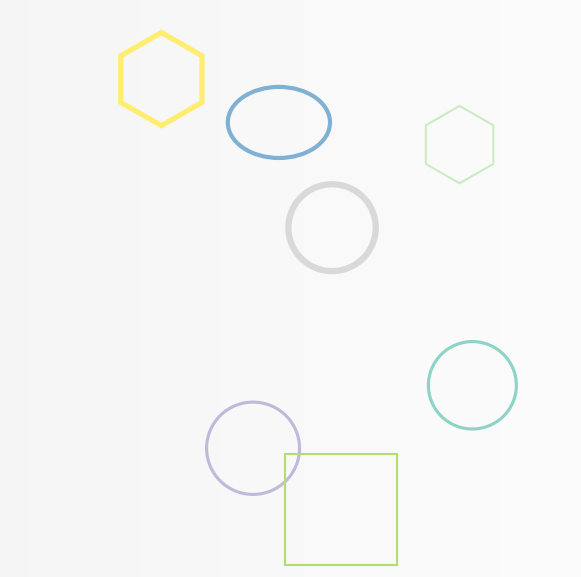[{"shape": "circle", "thickness": 1.5, "radius": 0.38, "center": [0.813, 0.332]}, {"shape": "circle", "thickness": 1.5, "radius": 0.4, "center": [0.435, 0.223]}, {"shape": "oval", "thickness": 2, "radius": 0.44, "center": [0.48, 0.787]}, {"shape": "square", "thickness": 1, "radius": 0.48, "center": [0.586, 0.117]}, {"shape": "circle", "thickness": 3, "radius": 0.38, "center": [0.571, 0.605]}, {"shape": "hexagon", "thickness": 1, "radius": 0.33, "center": [0.791, 0.749]}, {"shape": "hexagon", "thickness": 2.5, "radius": 0.4, "center": [0.278, 0.862]}]